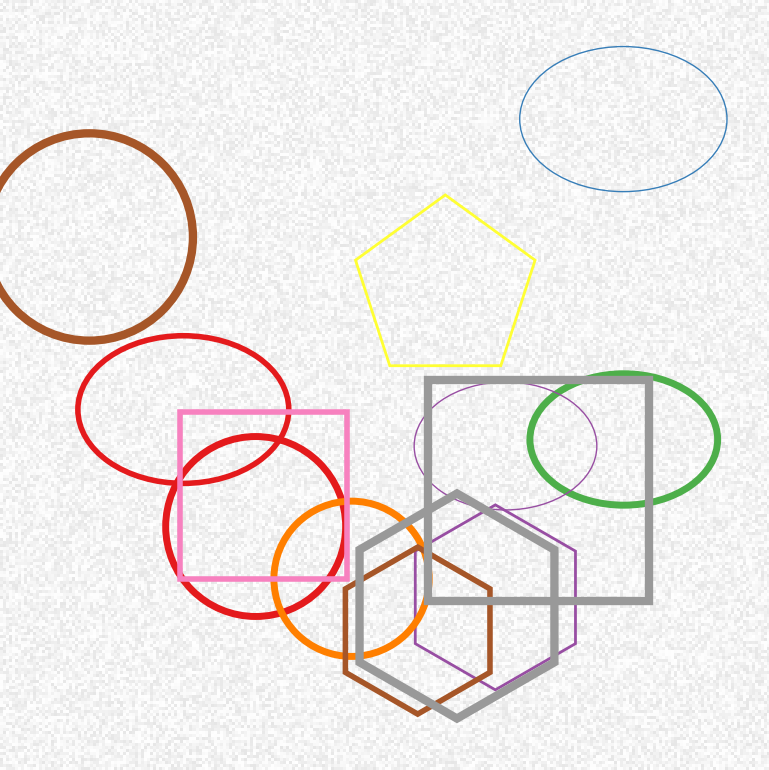[{"shape": "oval", "thickness": 2, "radius": 0.68, "center": [0.238, 0.468]}, {"shape": "circle", "thickness": 2.5, "radius": 0.58, "center": [0.332, 0.316]}, {"shape": "oval", "thickness": 0.5, "radius": 0.67, "center": [0.81, 0.845]}, {"shape": "oval", "thickness": 2.5, "radius": 0.61, "center": [0.81, 0.429]}, {"shape": "oval", "thickness": 0.5, "radius": 0.59, "center": [0.656, 0.421]}, {"shape": "hexagon", "thickness": 1, "radius": 0.6, "center": [0.643, 0.224]}, {"shape": "circle", "thickness": 2.5, "radius": 0.5, "center": [0.457, 0.248]}, {"shape": "pentagon", "thickness": 1, "radius": 0.61, "center": [0.578, 0.624]}, {"shape": "circle", "thickness": 3, "radius": 0.67, "center": [0.116, 0.692]}, {"shape": "hexagon", "thickness": 2, "radius": 0.54, "center": [0.542, 0.181]}, {"shape": "square", "thickness": 2, "radius": 0.54, "center": [0.342, 0.356]}, {"shape": "hexagon", "thickness": 3, "radius": 0.73, "center": [0.593, 0.213]}, {"shape": "square", "thickness": 3, "radius": 0.72, "center": [0.7, 0.363]}]